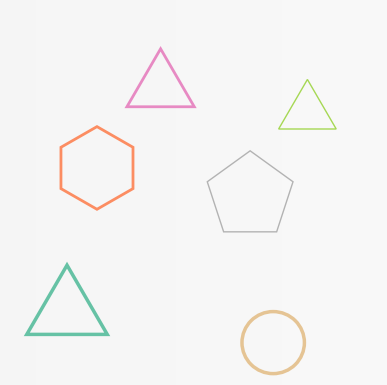[{"shape": "triangle", "thickness": 2.5, "radius": 0.6, "center": [0.173, 0.191]}, {"shape": "hexagon", "thickness": 2, "radius": 0.54, "center": [0.25, 0.564]}, {"shape": "triangle", "thickness": 2, "radius": 0.5, "center": [0.414, 0.773]}, {"shape": "triangle", "thickness": 1, "radius": 0.43, "center": [0.793, 0.708]}, {"shape": "circle", "thickness": 2.5, "radius": 0.4, "center": [0.705, 0.11]}, {"shape": "pentagon", "thickness": 1, "radius": 0.58, "center": [0.646, 0.492]}]